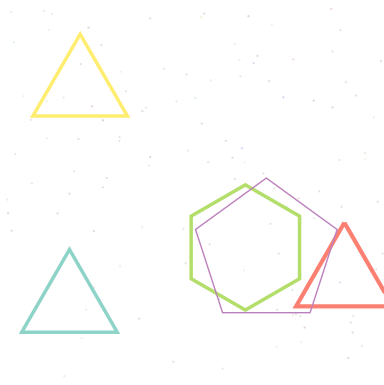[{"shape": "triangle", "thickness": 2.5, "radius": 0.72, "center": [0.18, 0.209]}, {"shape": "triangle", "thickness": 3, "radius": 0.72, "center": [0.895, 0.277]}, {"shape": "hexagon", "thickness": 2.5, "radius": 0.81, "center": [0.637, 0.357]}, {"shape": "pentagon", "thickness": 1, "radius": 0.97, "center": [0.692, 0.344]}, {"shape": "triangle", "thickness": 2.5, "radius": 0.71, "center": [0.208, 0.769]}]